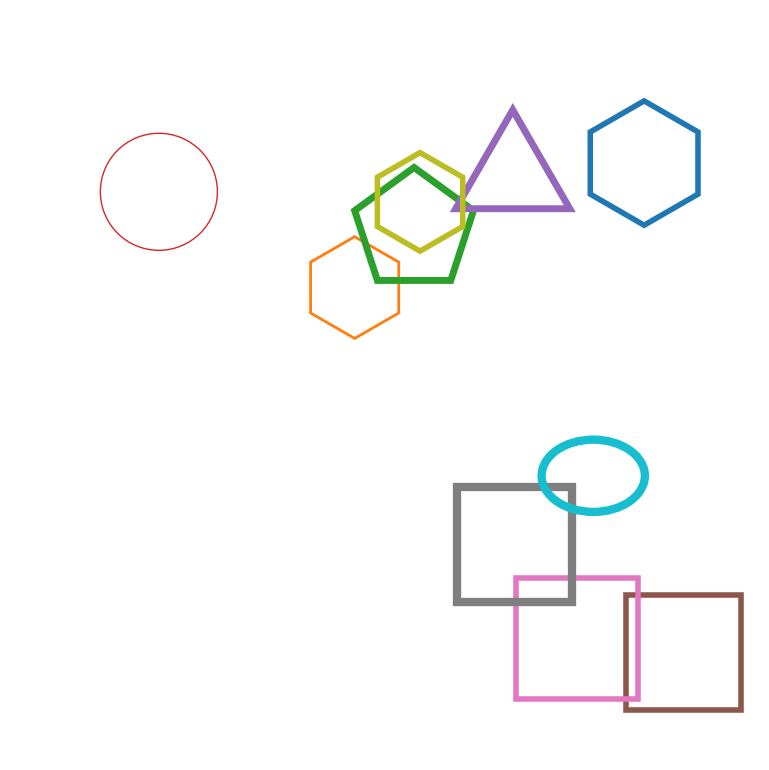[{"shape": "hexagon", "thickness": 2, "radius": 0.4, "center": [0.837, 0.788]}, {"shape": "hexagon", "thickness": 1, "radius": 0.33, "center": [0.461, 0.627]}, {"shape": "pentagon", "thickness": 2.5, "radius": 0.41, "center": [0.538, 0.701]}, {"shape": "circle", "thickness": 0.5, "radius": 0.38, "center": [0.206, 0.751]}, {"shape": "triangle", "thickness": 2.5, "radius": 0.43, "center": [0.666, 0.772]}, {"shape": "square", "thickness": 2, "radius": 0.37, "center": [0.888, 0.153]}, {"shape": "square", "thickness": 2, "radius": 0.39, "center": [0.749, 0.171]}, {"shape": "square", "thickness": 3, "radius": 0.37, "center": [0.668, 0.293]}, {"shape": "hexagon", "thickness": 2, "radius": 0.32, "center": [0.546, 0.738]}, {"shape": "oval", "thickness": 3, "radius": 0.34, "center": [0.77, 0.382]}]